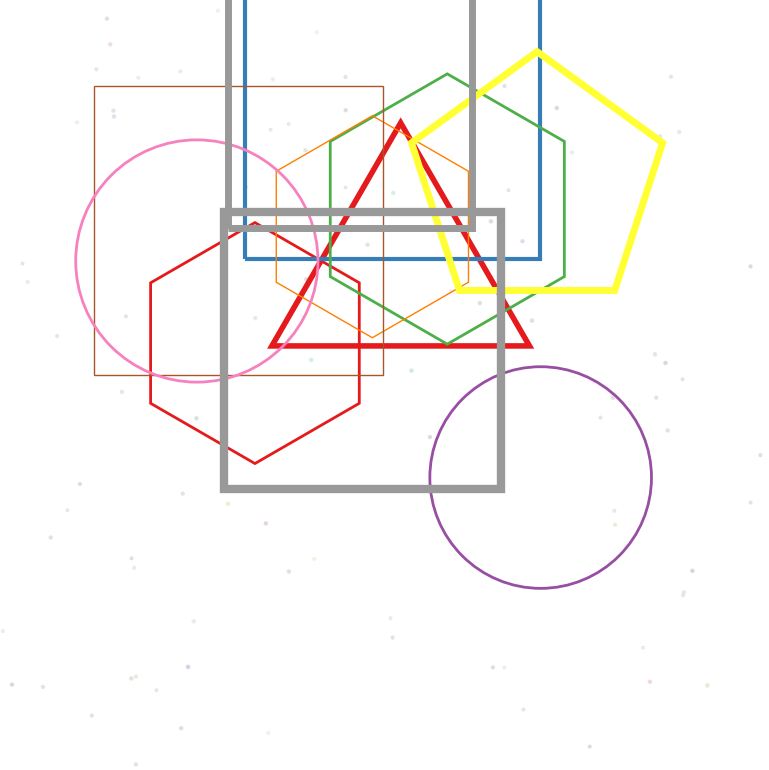[{"shape": "triangle", "thickness": 2, "radius": 0.97, "center": [0.52, 0.647]}, {"shape": "hexagon", "thickness": 1, "radius": 0.78, "center": [0.331, 0.554]}, {"shape": "square", "thickness": 1.5, "radius": 0.96, "center": [0.509, 0.855]}, {"shape": "hexagon", "thickness": 1, "radius": 0.88, "center": [0.581, 0.729]}, {"shape": "circle", "thickness": 1, "radius": 0.72, "center": [0.702, 0.38]}, {"shape": "hexagon", "thickness": 0.5, "radius": 0.72, "center": [0.484, 0.706]}, {"shape": "pentagon", "thickness": 2.5, "radius": 0.86, "center": [0.698, 0.761]}, {"shape": "square", "thickness": 0.5, "radius": 0.94, "center": [0.31, 0.701]}, {"shape": "circle", "thickness": 1, "radius": 0.79, "center": [0.256, 0.661]}, {"shape": "square", "thickness": 3, "radius": 0.9, "center": [0.471, 0.545]}, {"shape": "square", "thickness": 2.5, "radius": 0.79, "center": [0.454, 0.862]}]